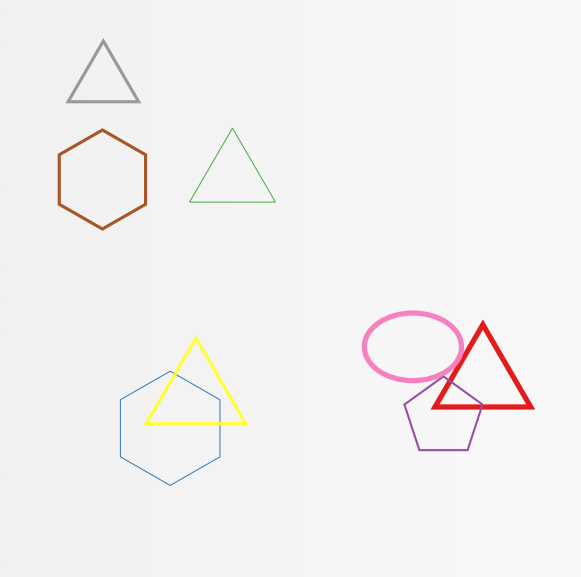[{"shape": "triangle", "thickness": 2.5, "radius": 0.48, "center": [0.831, 0.342]}, {"shape": "hexagon", "thickness": 0.5, "radius": 0.49, "center": [0.293, 0.257]}, {"shape": "triangle", "thickness": 0.5, "radius": 0.43, "center": [0.4, 0.692]}, {"shape": "pentagon", "thickness": 1, "radius": 0.35, "center": [0.763, 0.277]}, {"shape": "triangle", "thickness": 1.5, "radius": 0.49, "center": [0.337, 0.315]}, {"shape": "hexagon", "thickness": 1.5, "radius": 0.43, "center": [0.176, 0.688]}, {"shape": "oval", "thickness": 2.5, "radius": 0.42, "center": [0.71, 0.399]}, {"shape": "triangle", "thickness": 1.5, "radius": 0.35, "center": [0.178, 0.858]}]